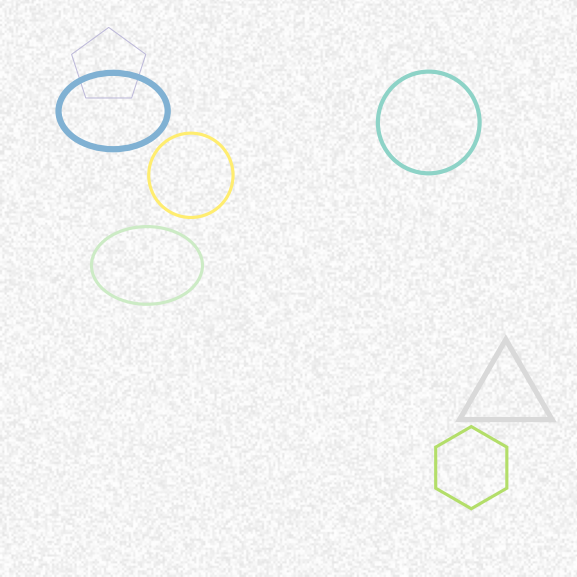[{"shape": "circle", "thickness": 2, "radius": 0.44, "center": [0.742, 0.787]}, {"shape": "pentagon", "thickness": 0.5, "radius": 0.34, "center": [0.188, 0.884]}, {"shape": "oval", "thickness": 3, "radius": 0.47, "center": [0.196, 0.807]}, {"shape": "hexagon", "thickness": 1.5, "radius": 0.36, "center": [0.816, 0.189]}, {"shape": "triangle", "thickness": 2.5, "radius": 0.46, "center": [0.876, 0.319]}, {"shape": "oval", "thickness": 1.5, "radius": 0.48, "center": [0.255, 0.54]}, {"shape": "circle", "thickness": 1.5, "radius": 0.36, "center": [0.331, 0.696]}]